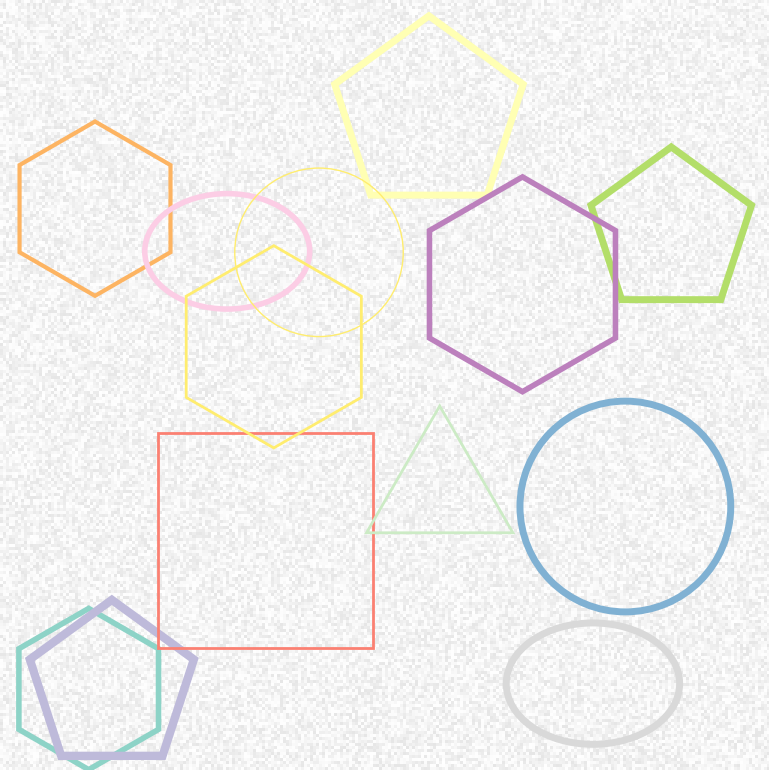[{"shape": "hexagon", "thickness": 2, "radius": 0.52, "center": [0.115, 0.105]}, {"shape": "pentagon", "thickness": 2.5, "radius": 0.64, "center": [0.557, 0.851]}, {"shape": "pentagon", "thickness": 3, "radius": 0.56, "center": [0.145, 0.109]}, {"shape": "square", "thickness": 1, "radius": 0.7, "center": [0.345, 0.298]}, {"shape": "circle", "thickness": 2.5, "radius": 0.68, "center": [0.812, 0.342]}, {"shape": "hexagon", "thickness": 1.5, "radius": 0.57, "center": [0.123, 0.729]}, {"shape": "pentagon", "thickness": 2.5, "radius": 0.55, "center": [0.872, 0.7]}, {"shape": "oval", "thickness": 2, "radius": 0.54, "center": [0.295, 0.674]}, {"shape": "oval", "thickness": 2.5, "radius": 0.56, "center": [0.77, 0.112]}, {"shape": "hexagon", "thickness": 2, "radius": 0.7, "center": [0.679, 0.631]}, {"shape": "triangle", "thickness": 1, "radius": 0.55, "center": [0.571, 0.363]}, {"shape": "hexagon", "thickness": 1, "radius": 0.66, "center": [0.356, 0.55]}, {"shape": "circle", "thickness": 0.5, "radius": 0.55, "center": [0.414, 0.672]}]